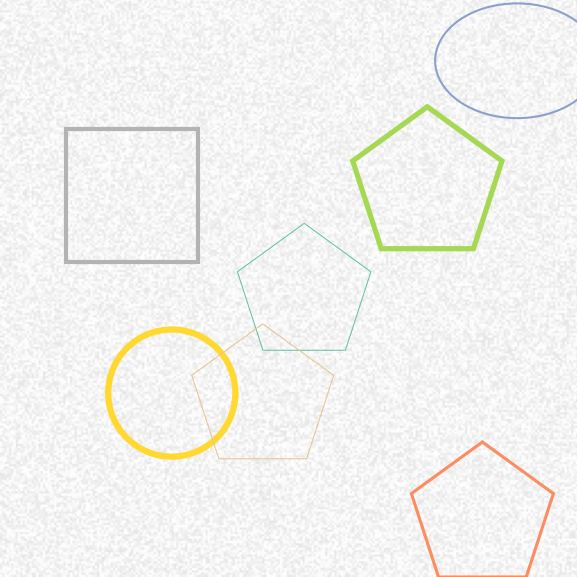[{"shape": "pentagon", "thickness": 0.5, "radius": 0.61, "center": [0.527, 0.491]}, {"shape": "pentagon", "thickness": 1.5, "radius": 0.65, "center": [0.835, 0.105]}, {"shape": "oval", "thickness": 1, "radius": 0.71, "center": [0.895, 0.894]}, {"shape": "pentagon", "thickness": 2.5, "radius": 0.68, "center": [0.74, 0.678]}, {"shape": "circle", "thickness": 3, "radius": 0.55, "center": [0.297, 0.319]}, {"shape": "pentagon", "thickness": 0.5, "radius": 0.65, "center": [0.455, 0.309]}, {"shape": "square", "thickness": 2, "radius": 0.57, "center": [0.229, 0.661]}]